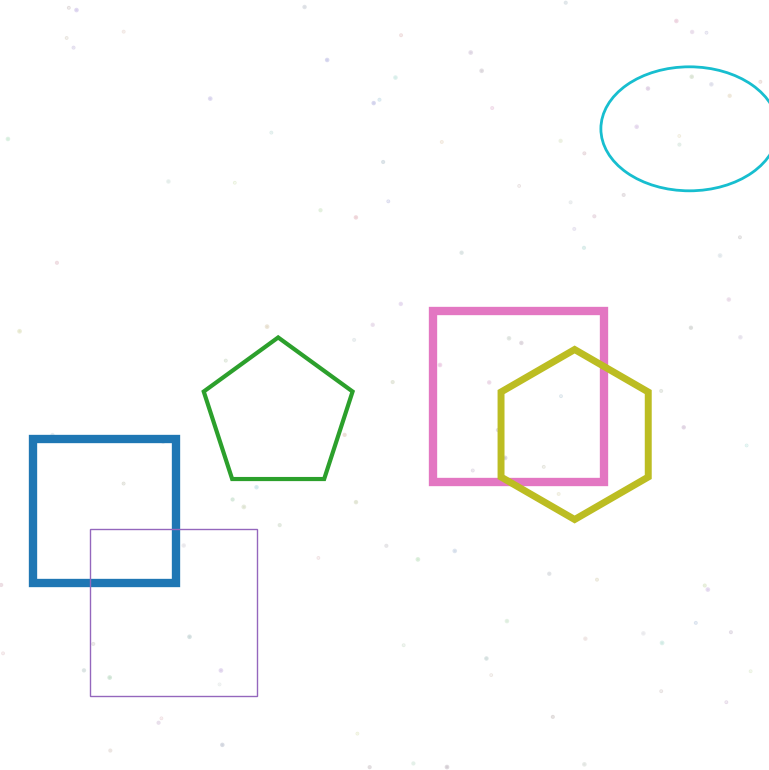[{"shape": "square", "thickness": 3, "radius": 0.47, "center": [0.136, 0.337]}, {"shape": "pentagon", "thickness": 1.5, "radius": 0.51, "center": [0.361, 0.46]}, {"shape": "square", "thickness": 0.5, "radius": 0.54, "center": [0.226, 0.204]}, {"shape": "square", "thickness": 3, "radius": 0.56, "center": [0.674, 0.485]}, {"shape": "hexagon", "thickness": 2.5, "radius": 0.55, "center": [0.746, 0.436]}, {"shape": "oval", "thickness": 1, "radius": 0.58, "center": [0.895, 0.833]}]